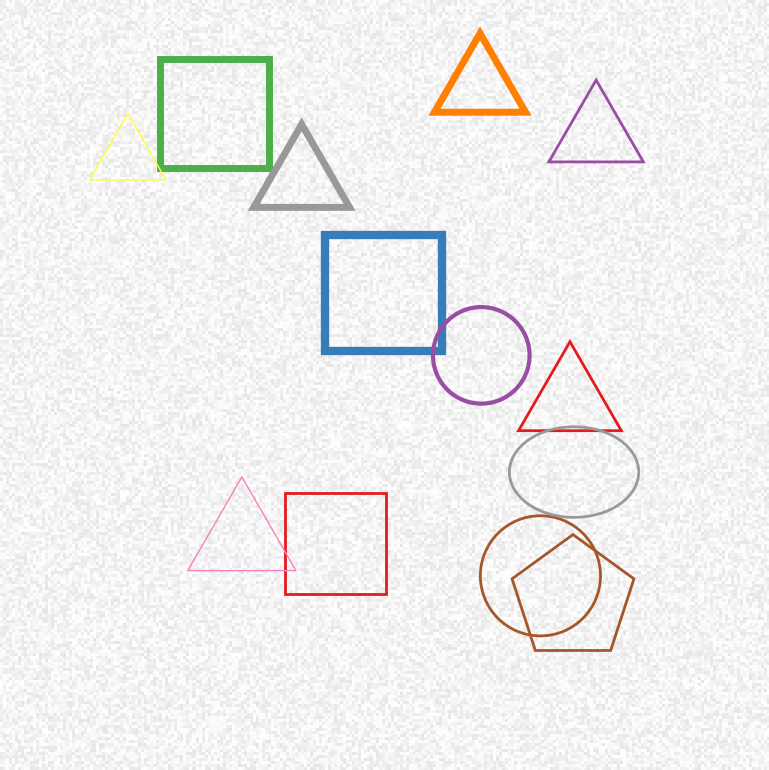[{"shape": "square", "thickness": 1, "radius": 0.33, "center": [0.435, 0.294]}, {"shape": "triangle", "thickness": 1, "radius": 0.39, "center": [0.74, 0.479]}, {"shape": "square", "thickness": 3, "radius": 0.38, "center": [0.498, 0.62]}, {"shape": "square", "thickness": 2.5, "radius": 0.35, "center": [0.279, 0.853]}, {"shape": "circle", "thickness": 1.5, "radius": 0.31, "center": [0.625, 0.538]}, {"shape": "triangle", "thickness": 1, "radius": 0.35, "center": [0.774, 0.825]}, {"shape": "triangle", "thickness": 2.5, "radius": 0.34, "center": [0.623, 0.888]}, {"shape": "triangle", "thickness": 0.5, "radius": 0.29, "center": [0.166, 0.795]}, {"shape": "pentagon", "thickness": 1, "radius": 0.42, "center": [0.744, 0.223]}, {"shape": "circle", "thickness": 1, "radius": 0.39, "center": [0.702, 0.252]}, {"shape": "triangle", "thickness": 0.5, "radius": 0.41, "center": [0.314, 0.3]}, {"shape": "triangle", "thickness": 2.5, "radius": 0.36, "center": [0.392, 0.767]}, {"shape": "oval", "thickness": 1, "radius": 0.42, "center": [0.746, 0.387]}]